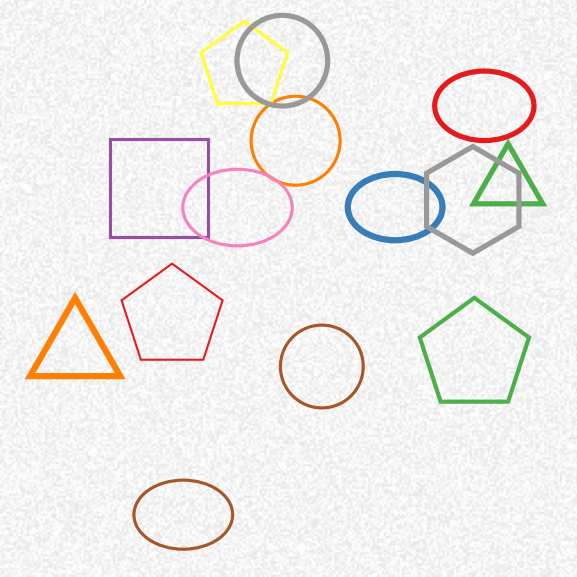[{"shape": "oval", "thickness": 2.5, "radius": 0.43, "center": [0.839, 0.816]}, {"shape": "pentagon", "thickness": 1, "radius": 0.46, "center": [0.298, 0.451]}, {"shape": "oval", "thickness": 3, "radius": 0.41, "center": [0.684, 0.64]}, {"shape": "pentagon", "thickness": 2, "radius": 0.5, "center": [0.821, 0.384]}, {"shape": "triangle", "thickness": 2.5, "radius": 0.35, "center": [0.88, 0.681]}, {"shape": "square", "thickness": 1.5, "radius": 0.43, "center": [0.276, 0.673]}, {"shape": "circle", "thickness": 1.5, "radius": 0.39, "center": [0.512, 0.755]}, {"shape": "triangle", "thickness": 3, "radius": 0.45, "center": [0.13, 0.393]}, {"shape": "pentagon", "thickness": 1.5, "radius": 0.39, "center": [0.423, 0.883]}, {"shape": "oval", "thickness": 1.5, "radius": 0.43, "center": [0.317, 0.108]}, {"shape": "circle", "thickness": 1.5, "radius": 0.36, "center": [0.557, 0.364]}, {"shape": "oval", "thickness": 1.5, "radius": 0.47, "center": [0.411, 0.64]}, {"shape": "hexagon", "thickness": 2.5, "radius": 0.46, "center": [0.819, 0.653]}, {"shape": "circle", "thickness": 2.5, "radius": 0.39, "center": [0.489, 0.894]}]